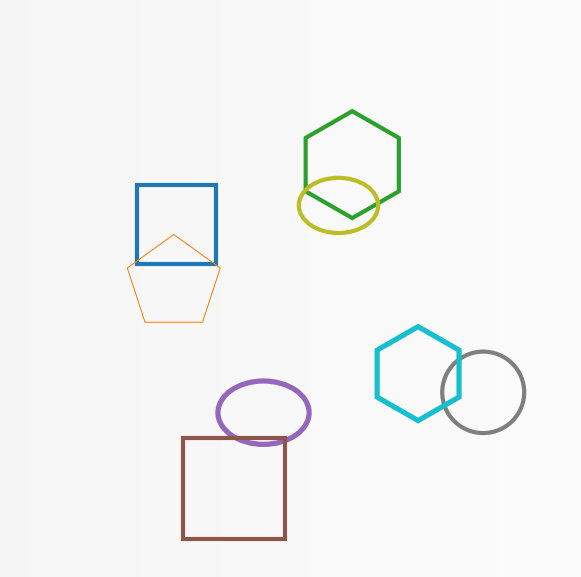[{"shape": "square", "thickness": 2, "radius": 0.34, "center": [0.304, 0.611]}, {"shape": "pentagon", "thickness": 0.5, "radius": 0.42, "center": [0.299, 0.509]}, {"shape": "hexagon", "thickness": 2, "radius": 0.46, "center": [0.606, 0.714]}, {"shape": "oval", "thickness": 2.5, "radius": 0.39, "center": [0.453, 0.285]}, {"shape": "square", "thickness": 2, "radius": 0.44, "center": [0.402, 0.153]}, {"shape": "circle", "thickness": 2, "radius": 0.35, "center": [0.831, 0.32]}, {"shape": "oval", "thickness": 2, "radius": 0.34, "center": [0.582, 0.643]}, {"shape": "hexagon", "thickness": 2.5, "radius": 0.41, "center": [0.719, 0.352]}]